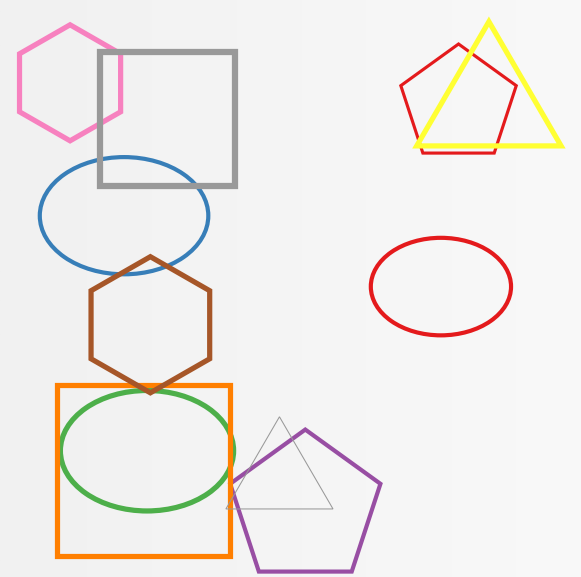[{"shape": "pentagon", "thickness": 1.5, "radius": 0.52, "center": [0.789, 0.819]}, {"shape": "oval", "thickness": 2, "radius": 0.6, "center": [0.759, 0.503]}, {"shape": "oval", "thickness": 2, "radius": 0.72, "center": [0.213, 0.626]}, {"shape": "oval", "thickness": 2.5, "radius": 0.74, "center": [0.253, 0.219]}, {"shape": "pentagon", "thickness": 2, "radius": 0.68, "center": [0.525, 0.119]}, {"shape": "square", "thickness": 2.5, "radius": 0.74, "center": [0.247, 0.184]}, {"shape": "triangle", "thickness": 2.5, "radius": 0.72, "center": [0.841, 0.818]}, {"shape": "hexagon", "thickness": 2.5, "radius": 0.59, "center": [0.259, 0.437]}, {"shape": "hexagon", "thickness": 2.5, "radius": 0.5, "center": [0.121, 0.856]}, {"shape": "square", "thickness": 3, "radius": 0.58, "center": [0.288, 0.793]}, {"shape": "triangle", "thickness": 0.5, "radius": 0.53, "center": [0.481, 0.171]}]